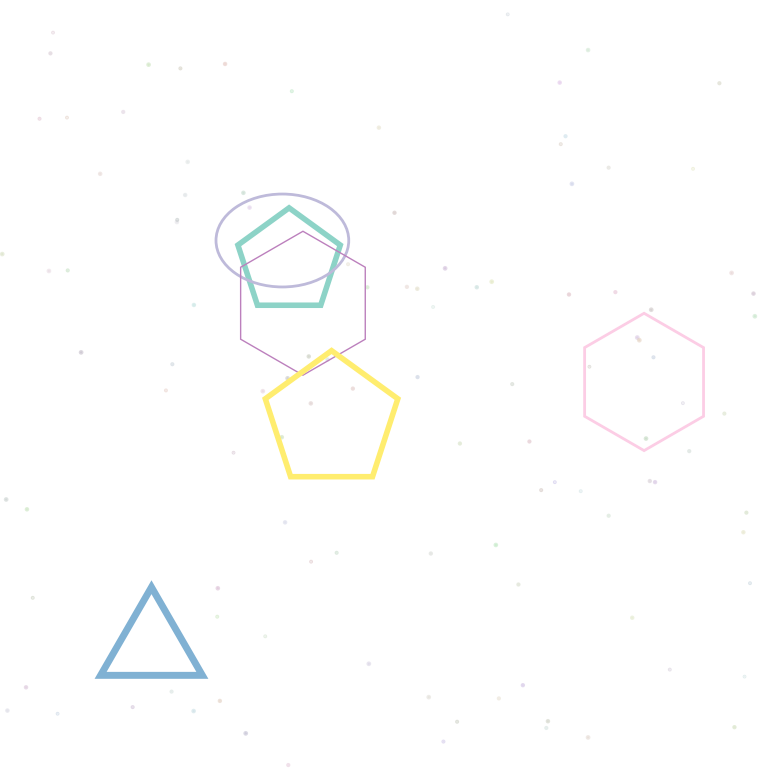[{"shape": "pentagon", "thickness": 2, "radius": 0.35, "center": [0.375, 0.66]}, {"shape": "oval", "thickness": 1, "radius": 0.43, "center": [0.367, 0.688]}, {"shape": "triangle", "thickness": 2.5, "radius": 0.38, "center": [0.197, 0.161]}, {"shape": "hexagon", "thickness": 1, "radius": 0.45, "center": [0.836, 0.504]}, {"shape": "hexagon", "thickness": 0.5, "radius": 0.47, "center": [0.393, 0.606]}, {"shape": "pentagon", "thickness": 2, "radius": 0.45, "center": [0.431, 0.454]}]